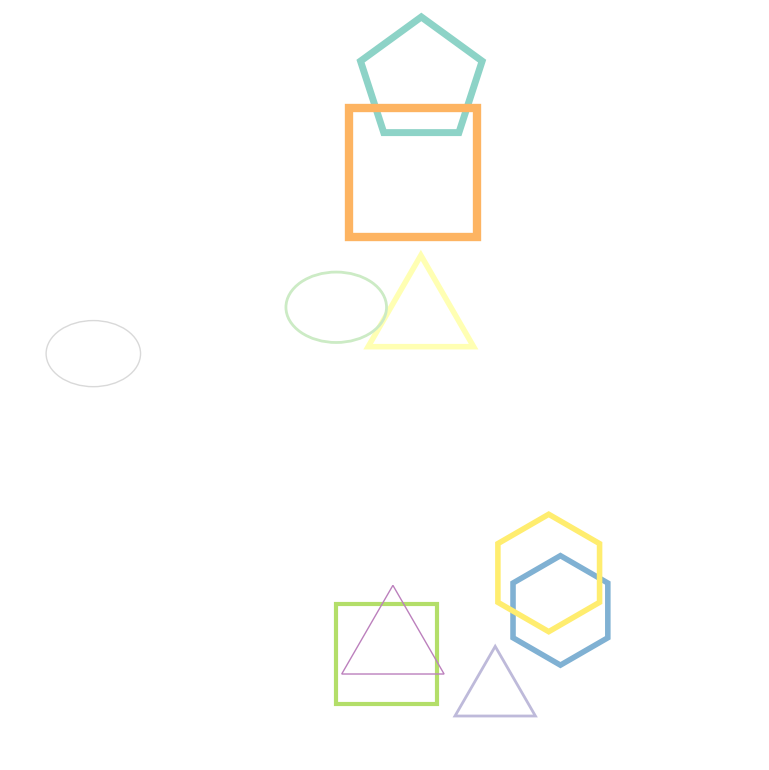[{"shape": "pentagon", "thickness": 2.5, "radius": 0.42, "center": [0.547, 0.895]}, {"shape": "triangle", "thickness": 2, "radius": 0.4, "center": [0.547, 0.589]}, {"shape": "triangle", "thickness": 1, "radius": 0.3, "center": [0.643, 0.1]}, {"shape": "hexagon", "thickness": 2, "radius": 0.36, "center": [0.728, 0.207]}, {"shape": "square", "thickness": 3, "radius": 0.42, "center": [0.536, 0.776]}, {"shape": "square", "thickness": 1.5, "radius": 0.33, "center": [0.502, 0.151]}, {"shape": "oval", "thickness": 0.5, "radius": 0.31, "center": [0.121, 0.541]}, {"shape": "triangle", "thickness": 0.5, "radius": 0.38, "center": [0.51, 0.163]}, {"shape": "oval", "thickness": 1, "radius": 0.33, "center": [0.437, 0.601]}, {"shape": "hexagon", "thickness": 2, "radius": 0.38, "center": [0.713, 0.256]}]